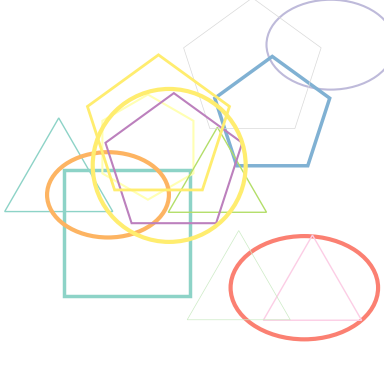[{"shape": "square", "thickness": 2.5, "radius": 0.81, "center": [0.33, 0.395]}, {"shape": "triangle", "thickness": 1, "radius": 0.81, "center": [0.153, 0.532]}, {"shape": "hexagon", "thickness": 1.5, "radius": 0.68, "center": [0.384, 0.618]}, {"shape": "oval", "thickness": 1.5, "radius": 0.83, "center": [0.859, 0.884]}, {"shape": "oval", "thickness": 3, "radius": 0.96, "center": [0.79, 0.253]}, {"shape": "pentagon", "thickness": 2.5, "radius": 0.78, "center": [0.707, 0.696]}, {"shape": "oval", "thickness": 3, "radius": 0.79, "center": [0.28, 0.494]}, {"shape": "triangle", "thickness": 1, "radius": 0.74, "center": [0.565, 0.522]}, {"shape": "triangle", "thickness": 1, "radius": 0.74, "center": [0.812, 0.242]}, {"shape": "pentagon", "thickness": 0.5, "radius": 0.94, "center": [0.656, 0.818]}, {"shape": "pentagon", "thickness": 1.5, "radius": 0.93, "center": [0.452, 0.571]}, {"shape": "triangle", "thickness": 0.5, "radius": 0.77, "center": [0.62, 0.247]}, {"shape": "pentagon", "thickness": 2, "radius": 0.97, "center": [0.412, 0.664]}, {"shape": "circle", "thickness": 3, "radius": 0.99, "center": [0.439, 0.57]}]